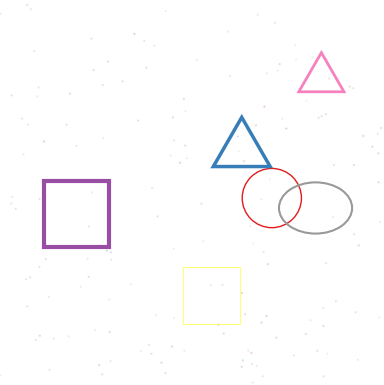[{"shape": "circle", "thickness": 1, "radius": 0.38, "center": [0.706, 0.486]}, {"shape": "triangle", "thickness": 2.5, "radius": 0.43, "center": [0.628, 0.61]}, {"shape": "square", "thickness": 3, "radius": 0.43, "center": [0.199, 0.445]}, {"shape": "square", "thickness": 0.5, "radius": 0.37, "center": [0.549, 0.234]}, {"shape": "triangle", "thickness": 2, "radius": 0.34, "center": [0.835, 0.795]}, {"shape": "oval", "thickness": 1.5, "radius": 0.47, "center": [0.82, 0.46]}]